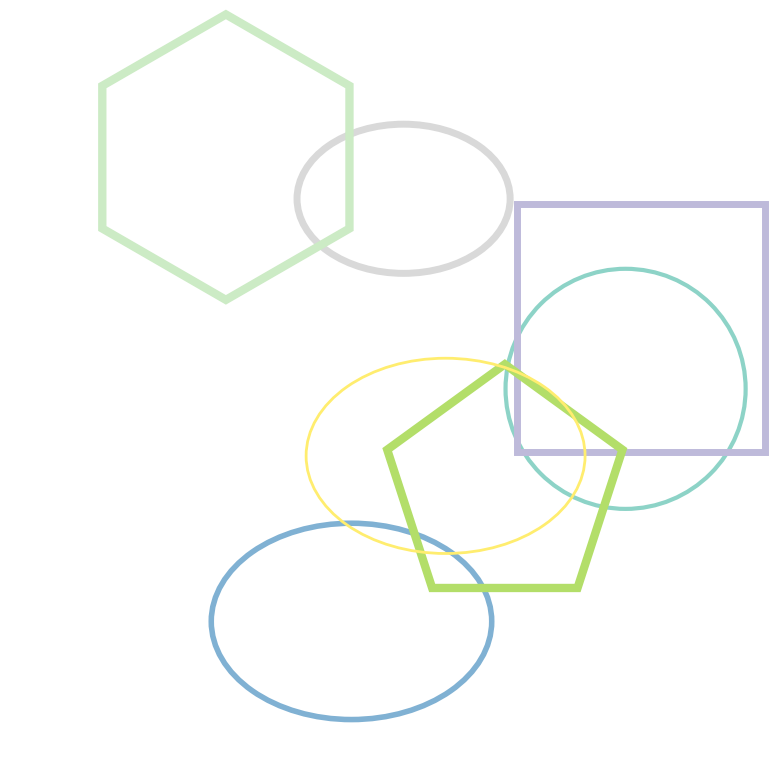[{"shape": "circle", "thickness": 1.5, "radius": 0.78, "center": [0.812, 0.495]}, {"shape": "square", "thickness": 2.5, "radius": 0.81, "center": [0.832, 0.574]}, {"shape": "oval", "thickness": 2, "radius": 0.91, "center": [0.456, 0.193]}, {"shape": "pentagon", "thickness": 3, "radius": 0.8, "center": [0.656, 0.366]}, {"shape": "oval", "thickness": 2.5, "radius": 0.69, "center": [0.524, 0.742]}, {"shape": "hexagon", "thickness": 3, "radius": 0.93, "center": [0.293, 0.796]}, {"shape": "oval", "thickness": 1, "radius": 0.91, "center": [0.579, 0.408]}]